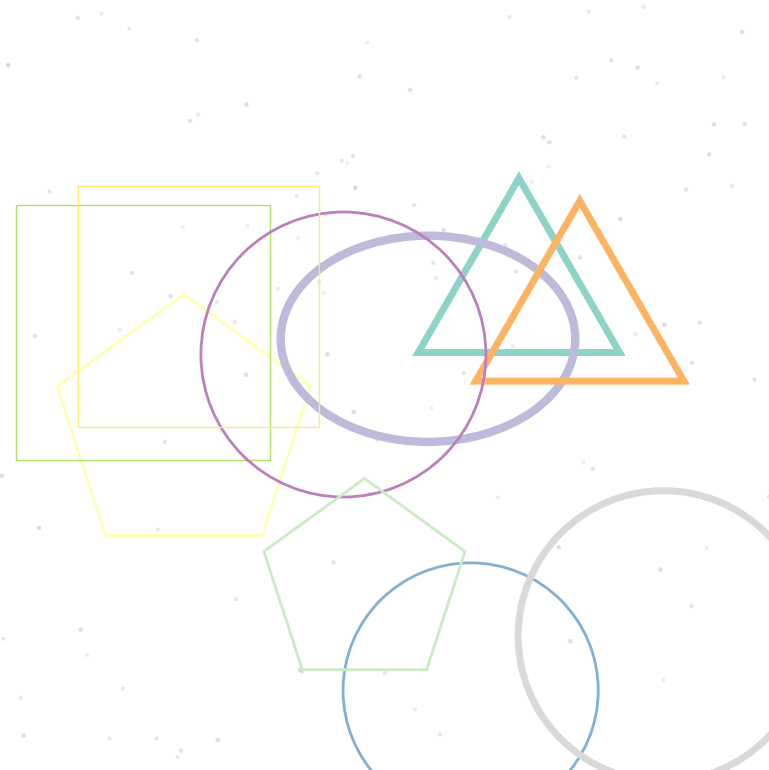[{"shape": "triangle", "thickness": 2.5, "radius": 0.75, "center": [0.674, 0.618]}, {"shape": "pentagon", "thickness": 1, "radius": 0.87, "center": [0.239, 0.445]}, {"shape": "oval", "thickness": 3, "radius": 0.96, "center": [0.556, 0.56]}, {"shape": "circle", "thickness": 1, "radius": 0.83, "center": [0.611, 0.103]}, {"shape": "triangle", "thickness": 2.5, "radius": 0.78, "center": [0.753, 0.583]}, {"shape": "square", "thickness": 0.5, "radius": 0.83, "center": [0.185, 0.568]}, {"shape": "circle", "thickness": 2.5, "radius": 0.94, "center": [0.862, 0.174]}, {"shape": "circle", "thickness": 1, "radius": 0.93, "center": [0.446, 0.54]}, {"shape": "pentagon", "thickness": 1, "radius": 0.69, "center": [0.473, 0.241]}, {"shape": "square", "thickness": 0.5, "radius": 0.78, "center": [0.257, 0.602]}]